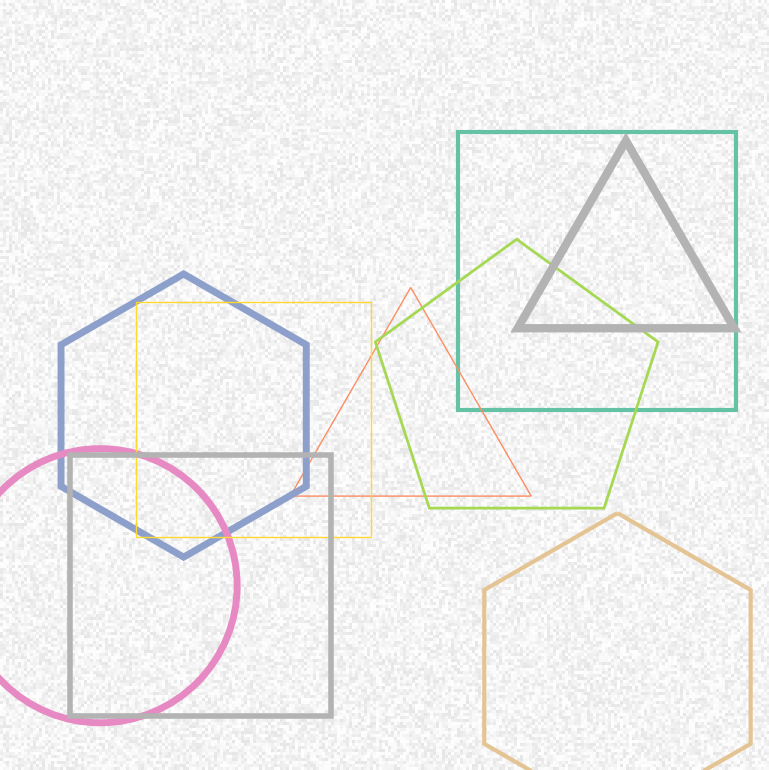[{"shape": "square", "thickness": 1.5, "radius": 0.9, "center": [0.775, 0.648]}, {"shape": "triangle", "thickness": 0.5, "radius": 0.9, "center": [0.533, 0.446]}, {"shape": "hexagon", "thickness": 2.5, "radius": 0.92, "center": [0.239, 0.46]}, {"shape": "circle", "thickness": 2.5, "radius": 0.89, "center": [0.13, 0.239]}, {"shape": "pentagon", "thickness": 1, "radius": 0.97, "center": [0.671, 0.496]}, {"shape": "square", "thickness": 0.5, "radius": 0.76, "center": [0.329, 0.455]}, {"shape": "hexagon", "thickness": 1.5, "radius": 1.0, "center": [0.802, 0.134]}, {"shape": "square", "thickness": 2, "radius": 0.85, "center": [0.26, 0.24]}, {"shape": "triangle", "thickness": 3, "radius": 0.81, "center": [0.813, 0.655]}]